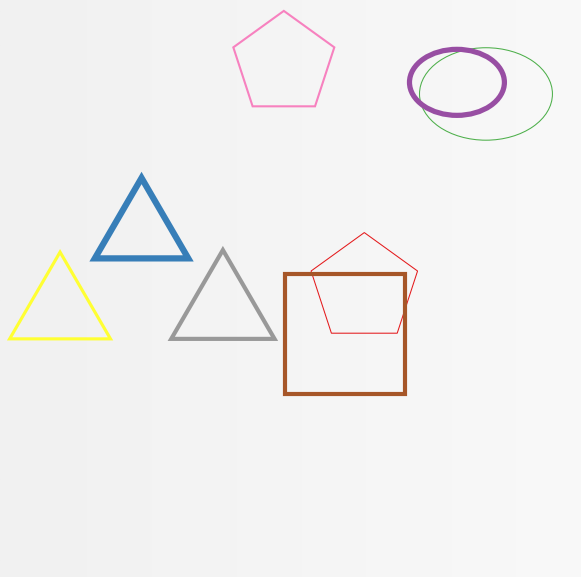[{"shape": "pentagon", "thickness": 0.5, "radius": 0.48, "center": [0.627, 0.5]}, {"shape": "triangle", "thickness": 3, "radius": 0.46, "center": [0.244, 0.598]}, {"shape": "oval", "thickness": 0.5, "radius": 0.57, "center": [0.836, 0.836]}, {"shape": "oval", "thickness": 2.5, "radius": 0.41, "center": [0.786, 0.857]}, {"shape": "triangle", "thickness": 1.5, "radius": 0.5, "center": [0.103, 0.462]}, {"shape": "square", "thickness": 2, "radius": 0.52, "center": [0.594, 0.421]}, {"shape": "pentagon", "thickness": 1, "radius": 0.46, "center": [0.488, 0.889]}, {"shape": "triangle", "thickness": 2, "radius": 0.51, "center": [0.383, 0.464]}]